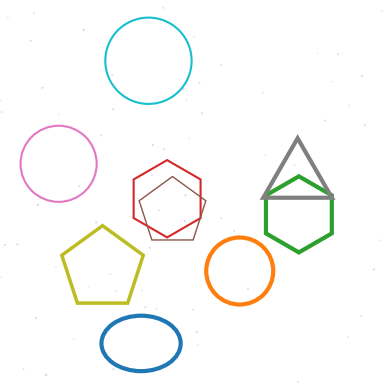[{"shape": "oval", "thickness": 3, "radius": 0.51, "center": [0.366, 0.108]}, {"shape": "circle", "thickness": 3, "radius": 0.44, "center": [0.623, 0.296]}, {"shape": "hexagon", "thickness": 3, "radius": 0.49, "center": [0.776, 0.443]}, {"shape": "hexagon", "thickness": 1.5, "radius": 0.5, "center": [0.434, 0.484]}, {"shape": "pentagon", "thickness": 1, "radius": 0.46, "center": [0.448, 0.45]}, {"shape": "circle", "thickness": 1.5, "radius": 0.49, "center": [0.152, 0.575]}, {"shape": "triangle", "thickness": 3, "radius": 0.51, "center": [0.773, 0.538]}, {"shape": "pentagon", "thickness": 2.5, "radius": 0.56, "center": [0.266, 0.303]}, {"shape": "circle", "thickness": 1.5, "radius": 0.56, "center": [0.386, 0.842]}]